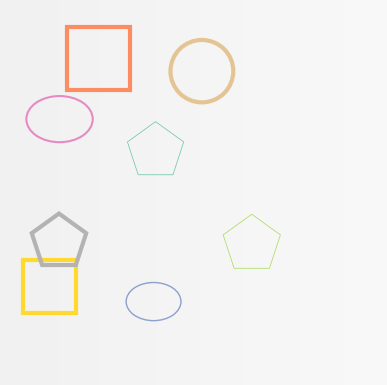[{"shape": "pentagon", "thickness": 0.5, "radius": 0.38, "center": [0.401, 0.608]}, {"shape": "square", "thickness": 3, "radius": 0.41, "center": [0.255, 0.848]}, {"shape": "oval", "thickness": 1, "radius": 0.35, "center": [0.396, 0.217]}, {"shape": "oval", "thickness": 1.5, "radius": 0.43, "center": [0.154, 0.691]}, {"shape": "pentagon", "thickness": 0.5, "radius": 0.39, "center": [0.65, 0.366]}, {"shape": "square", "thickness": 3, "radius": 0.35, "center": [0.128, 0.256]}, {"shape": "circle", "thickness": 3, "radius": 0.41, "center": [0.521, 0.815]}, {"shape": "pentagon", "thickness": 3, "radius": 0.37, "center": [0.152, 0.371]}]